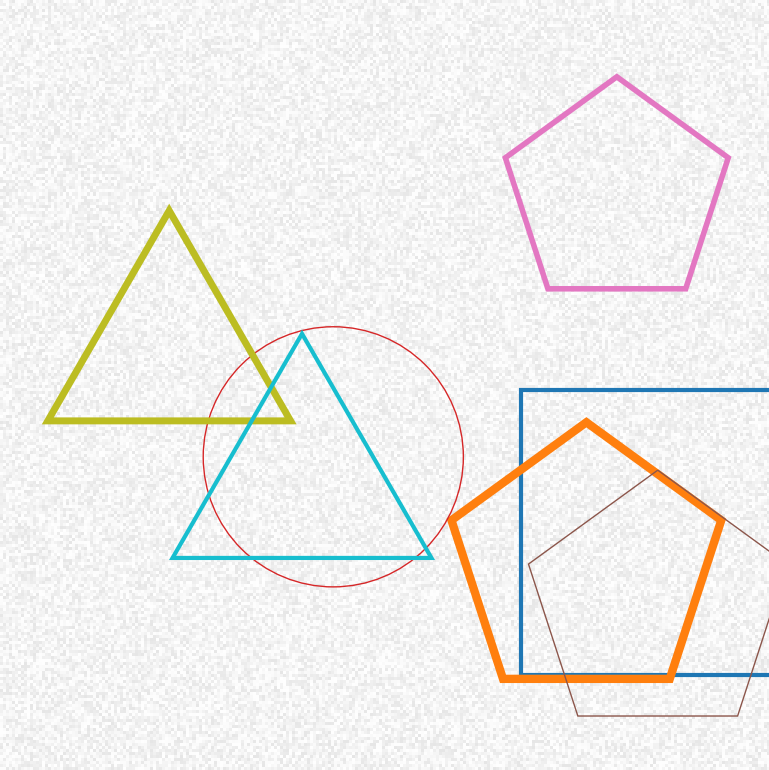[{"shape": "square", "thickness": 1.5, "radius": 0.93, "center": [0.862, 0.308]}, {"shape": "pentagon", "thickness": 3, "radius": 0.92, "center": [0.762, 0.267]}, {"shape": "circle", "thickness": 0.5, "radius": 0.84, "center": [0.433, 0.407]}, {"shape": "pentagon", "thickness": 0.5, "radius": 0.88, "center": [0.854, 0.213]}, {"shape": "pentagon", "thickness": 2, "radius": 0.76, "center": [0.801, 0.748]}, {"shape": "triangle", "thickness": 2.5, "radius": 0.91, "center": [0.22, 0.544]}, {"shape": "triangle", "thickness": 1.5, "radius": 0.97, "center": [0.392, 0.372]}]